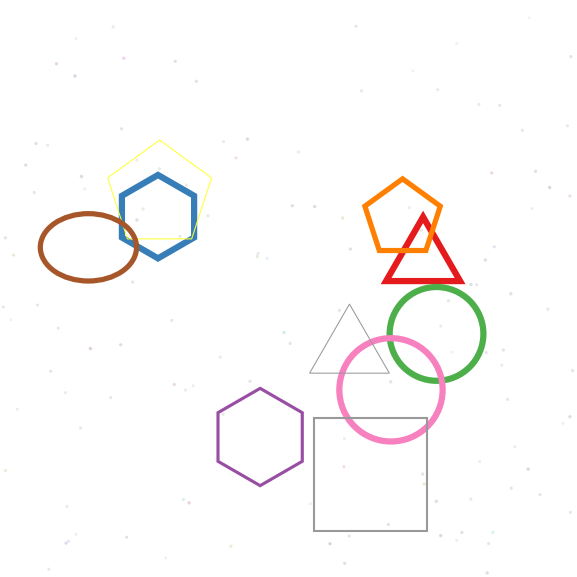[{"shape": "triangle", "thickness": 3, "radius": 0.37, "center": [0.733, 0.549]}, {"shape": "hexagon", "thickness": 3, "radius": 0.36, "center": [0.274, 0.624]}, {"shape": "circle", "thickness": 3, "radius": 0.41, "center": [0.756, 0.421]}, {"shape": "hexagon", "thickness": 1.5, "radius": 0.42, "center": [0.45, 0.242]}, {"shape": "pentagon", "thickness": 2.5, "radius": 0.34, "center": [0.697, 0.621]}, {"shape": "pentagon", "thickness": 0.5, "radius": 0.47, "center": [0.276, 0.662]}, {"shape": "oval", "thickness": 2.5, "radius": 0.42, "center": [0.153, 0.571]}, {"shape": "circle", "thickness": 3, "radius": 0.45, "center": [0.677, 0.324]}, {"shape": "square", "thickness": 1, "radius": 0.49, "center": [0.641, 0.178]}, {"shape": "triangle", "thickness": 0.5, "radius": 0.4, "center": [0.605, 0.393]}]